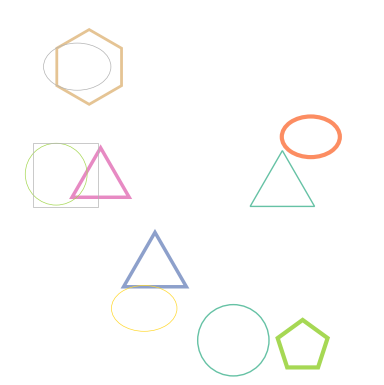[{"shape": "triangle", "thickness": 1, "radius": 0.48, "center": [0.733, 0.512]}, {"shape": "circle", "thickness": 1, "radius": 0.46, "center": [0.606, 0.116]}, {"shape": "oval", "thickness": 3, "radius": 0.38, "center": [0.807, 0.645]}, {"shape": "triangle", "thickness": 2.5, "radius": 0.47, "center": [0.403, 0.302]}, {"shape": "triangle", "thickness": 2.5, "radius": 0.43, "center": [0.261, 0.53]}, {"shape": "circle", "thickness": 0.5, "radius": 0.4, "center": [0.146, 0.548]}, {"shape": "pentagon", "thickness": 3, "radius": 0.34, "center": [0.786, 0.101]}, {"shape": "oval", "thickness": 0.5, "radius": 0.43, "center": [0.375, 0.199]}, {"shape": "hexagon", "thickness": 2, "radius": 0.49, "center": [0.232, 0.826]}, {"shape": "oval", "thickness": 0.5, "radius": 0.44, "center": [0.201, 0.827]}, {"shape": "square", "thickness": 0.5, "radius": 0.42, "center": [0.17, 0.545]}]